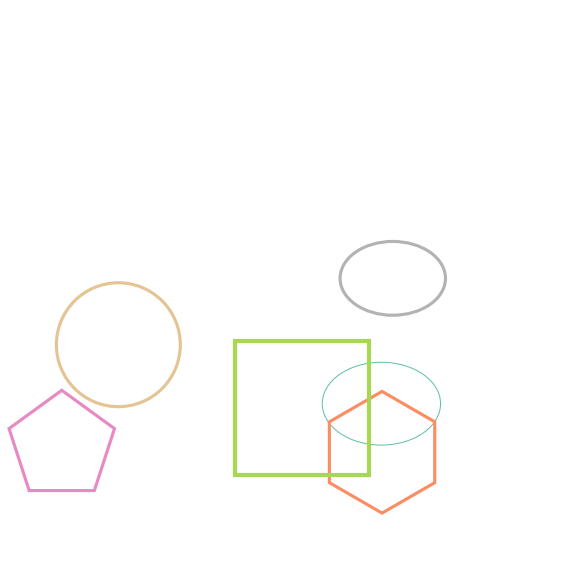[{"shape": "oval", "thickness": 0.5, "radius": 0.51, "center": [0.66, 0.3]}, {"shape": "hexagon", "thickness": 1.5, "radius": 0.53, "center": [0.662, 0.216]}, {"shape": "pentagon", "thickness": 1.5, "radius": 0.48, "center": [0.107, 0.227]}, {"shape": "square", "thickness": 2, "radius": 0.58, "center": [0.524, 0.293]}, {"shape": "circle", "thickness": 1.5, "radius": 0.54, "center": [0.205, 0.402]}, {"shape": "oval", "thickness": 1.5, "radius": 0.46, "center": [0.68, 0.517]}]